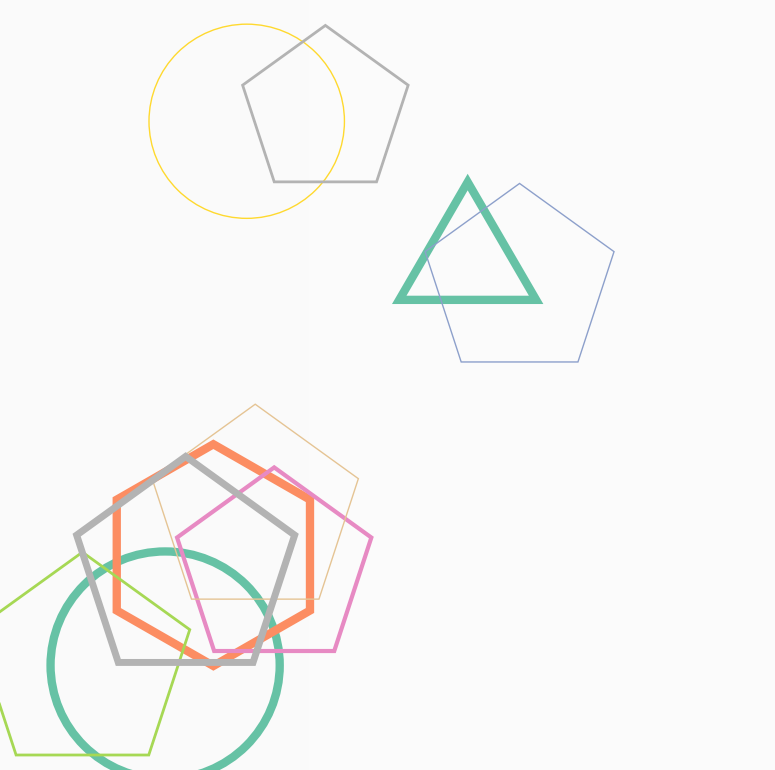[{"shape": "circle", "thickness": 3, "radius": 0.74, "center": [0.213, 0.136]}, {"shape": "triangle", "thickness": 3, "radius": 0.51, "center": [0.603, 0.662]}, {"shape": "hexagon", "thickness": 3, "radius": 0.72, "center": [0.275, 0.279]}, {"shape": "pentagon", "thickness": 0.5, "radius": 0.64, "center": [0.67, 0.634]}, {"shape": "pentagon", "thickness": 1.5, "radius": 0.66, "center": [0.354, 0.261]}, {"shape": "pentagon", "thickness": 1, "radius": 0.73, "center": [0.106, 0.137]}, {"shape": "circle", "thickness": 0.5, "radius": 0.63, "center": [0.318, 0.843]}, {"shape": "pentagon", "thickness": 0.5, "radius": 0.7, "center": [0.329, 0.335]}, {"shape": "pentagon", "thickness": 2.5, "radius": 0.74, "center": [0.24, 0.259]}, {"shape": "pentagon", "thickness": 1, "radius": 0.56, "center": [0.42, 0.855]}]